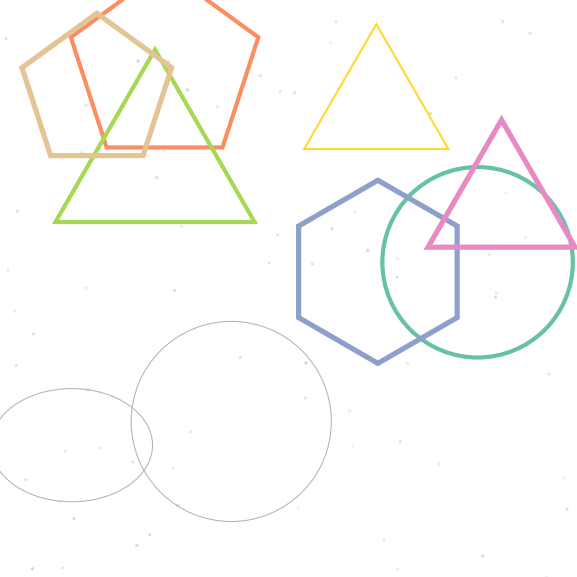[{"shape": "circle", "thickness": 2, "radius": 0.82, "center": [0.827, 0.545]}, {"shape": "pentagon", "thickness": 2, "radius": 0.85, "center": [0.285, 0.882]}, {"shape": "hexagon", "thickness": 2.5, "radius": 0.79, "center": [0.654, 0.528]}, {"shape": "triangle", "thickness": 2.5, "radius": 0.73, "center": [0.868, 0.645]}, {"shape": "triangle", "thickness": 2, "radius": 1.0, "center": [0.268, 0.714]}, {"shape": "triangle", "thickness": 1, "radius": 0.72, "center": [0.652, 0.813]}, {"shape": "pentagon", "thickness": 2.5, "radius": 0.68, "center": [0.168, 0.84]}, {"shape": "circle", "thickness": 0.5, "radius": 0.87, "center": [0.4, 0.269]}, {"shape": "oval", "thickness": 0.5, "radius": 0.7, "center": [0.124, 0.228]}]